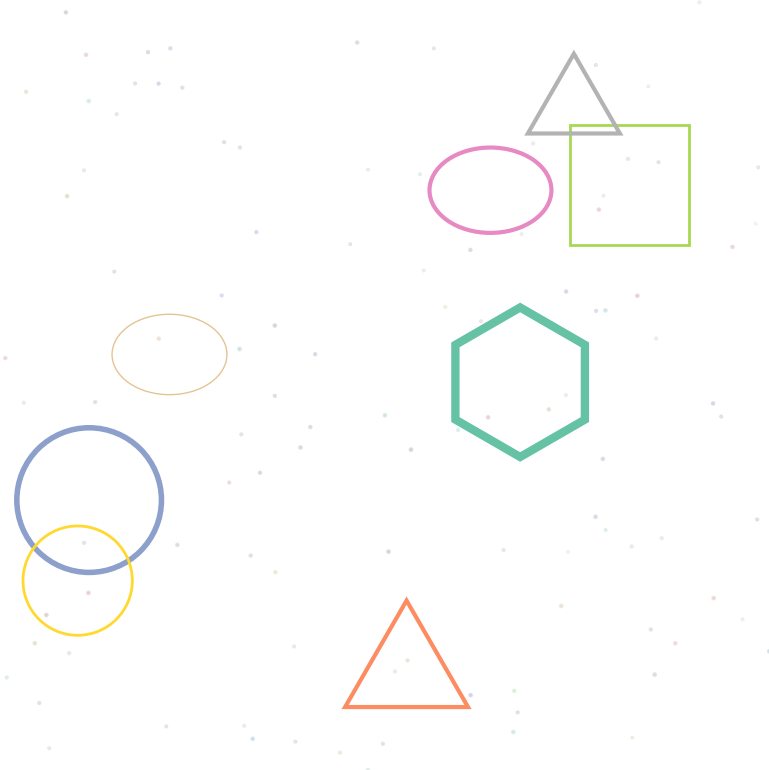[{"shape": "hexagon", "thickness": 3, "radius": 0.49, "center": [0.676, 0.504]}, {"shape": "triangle", "thickness": 1.5, "radius": 0.46, "center": [0.528, 0.128]}, {"shape": "circle", "thickness": 2, "radius": 0.47, "center": [0.116, 0.351]}, {"shape": "oval", "thickness": 1.5, "radius": 0.4, "center": [0.637, 0.753]}, {"shape": "square", "thickness": 1, "radius": 0.39, "center": [0.818, 0.759]}, {"shape": "circle", "thickness": 1, "radius": 0.36, "center": [0.101, 0.246]}, {"shape": "oval", "thickness": 0.5, "radius": 0.37, "center": [0.22, 0.54]}, {"shape": "triangle", "thickness": 1.5, "radius": 0.34, "center": [0.745, 0.861]}]